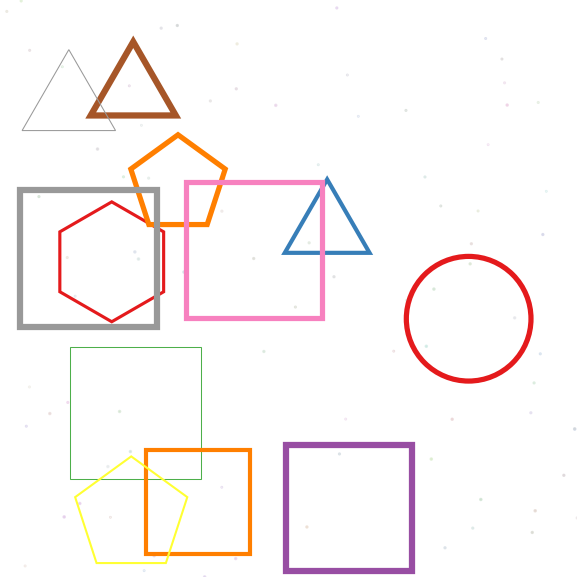[{"shape": "circle", "thickness": 2.5, "radius": 0.54, "center": [0.812, 0.447]}, {"shape": "hexagon", "thickness": 1.5, "radius": 0.52, "center": [0.193, 0.546]}, {"shape": "triangle", "thickness": 2, "radius": 0.42, "center": [0.567, 0.604]}, {"shape": "square", "thickness": 0.5, "radius": 0.57, "center": [0.234, 0.283]}, {"shape": "square", "thickness": 3, "radius": 0.55, "center": [0.604, 0.12]}, {"shape": "square", "thickness": 2, "radius": 0.45, "center": [0.343, 0.129]}, {"shape": "pentagon", "thickness": 2.5, "radius": 0.43, "center": [0.308, 0.68]}, {"shape": "pentagon", "thickness": 1, "radius": 0.51, "center": [0.227, 0.107]}, {"shape": "triangle", "thickness": 3, "radius": 0.43, "center": [0.231, 0.842]}, {"shape": "square", "thickness": 2.5, "radius": 0.59, "center": [0.439, 0.566]}, {"shape": "triangle", "thickness": 0.5, "radius": 0.47, "center": [0.119, 0.82]}, {"shape": "square", "thickness": 3, "radius": 0.6, "center": [0.153, 0.552]}]